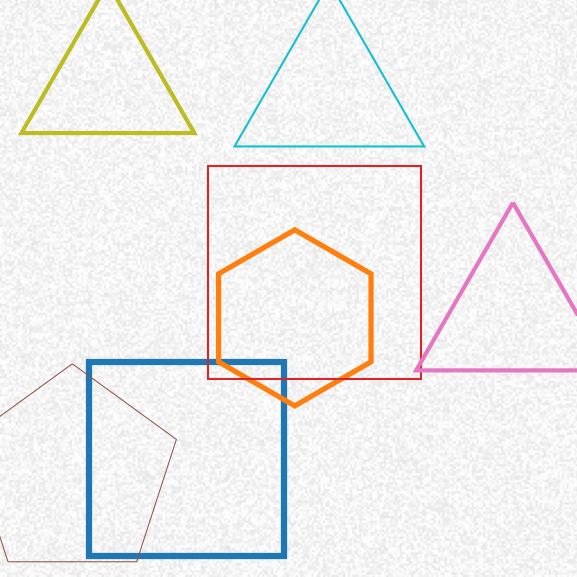[{"shape": "square", "thickness": 3, "radius": 0.84, "center": [0.323, 0.204]}, {"shape": "hexagon", "thickness": 2.5, "radius": 0.76, "center": [0.51, 0.449]}, {"shape": "square", "thickness": 1, "radius": 0.92, "center": [0.545, 0.527]}, {"shape": "pentagon", "thickness": 0.5, "radius": 0.95, "center": [0.125, 0.18]}, {"shape": "triangle", "thickness": 2, "radius": 0.97, "center": [0.888, 0.455]}, {"shape": "triangle", "thickness": 2, "radius": 0.86, "center": [0.187, 0.855]}, {"shape": "triangle", "thickness": 1, "radius": 0.95, "center": [0.57, 0.84]}]